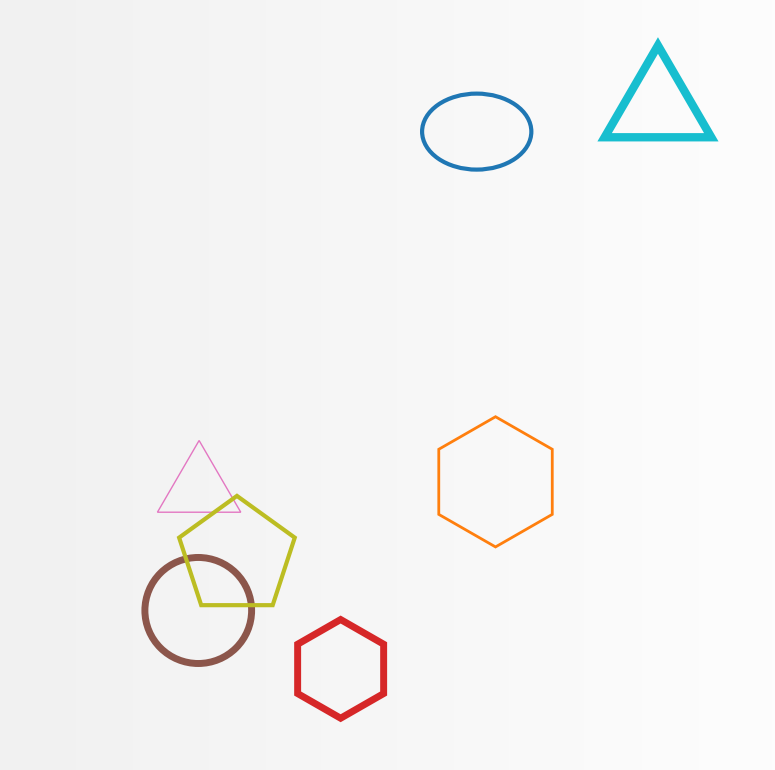[{"shape": "oval", "thickness": 1.5, "radius": 0.35, "center": [0.615, 0.829]}, {"shape": "hexagon", "thickness": 1, "radius": 0.42, "center": [0.639, 0.374]}, {"shape": "hexagon", "thickness": 2.5, "radius": 0.32, "center": [0.44, 0.131]}, {"shape": "circle", "thickness": 2.5, "radius": 0.34, "center": [0.256, 0.207]}, {"shape": "triangle", "thickness": 0.5, "radius": 0.31, "center": [0.257, 0.366]}, {"shape": "pentagon", "thickness": 1.5, "radius": 0.39, "center": [0.306, 0.278]}, {"shape": "triangle", "thickness": 3, "radius": 0.4, "center": [0.849, 0.861]}]